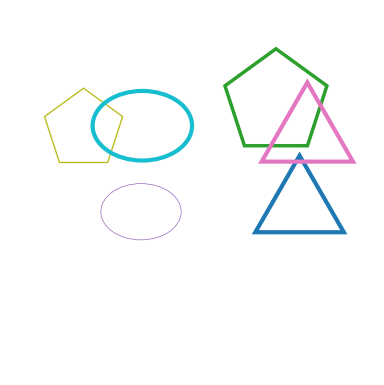[{"shape": "triangle", "thickness": 3, "radius": 0.66, "center": [0.778, 0.463]}, {"shape": "pentagon", "thickness": 2.5, "radius": 0.7, "center": [0.717, 0.734]}, {"shape": "oval", "thickness": 0.5, "radius": 0.52, "center": [0.366, 0.45]}, {"shape": "triangle", "thickness": 3, "radius": 0.69, "center": [0.798, 0.649]}, {"shape": "pentagon", "thickness": 1, "radius": 0.53, "center": [0.217, 0.664]}, {"shape": "oval", "thickness": 3, "radius": 0.65, "center": [0.37, 0.673]}]